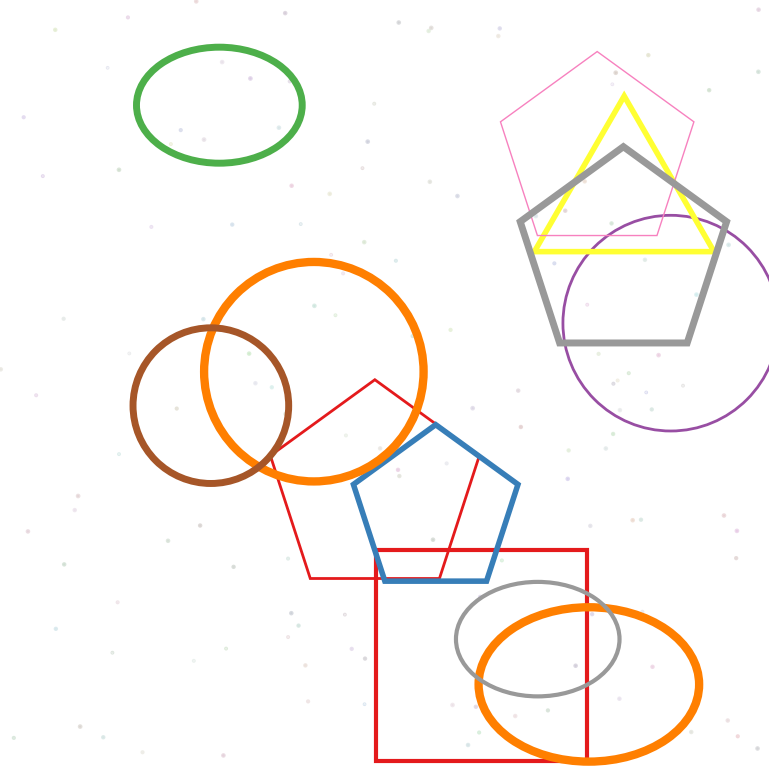[{"shape": "pentagon", "thickness": 1, "radius": 0.71, "center": [0.487, 0.364]}, {"shape": "square", "thickness": 1.5, "radius": 0.69, "center": [0.625, 0.149]}, {"shape": "pentagon", "thickness": 2, "radius": 0.56, "center": [0.566, 0.336]}, {"shape": "oval", "thickness": 2.5, "radius": 0.54, "center": [0.285, 0.863]}, {"shape": "circle", "thickness": 1, "radius": 0.7, "center": [0.871, 0.58]}, {"shape": "circle", "thickness": 3, "radius": 0.71, "center": [0.408, 0.517]}, {"shape": "oval", "thickness": 3, "radius": 0.72, "center": [0.765, 0.111]}, {"shape": "triangle", "thickness": 2, "radius": 0.67, "center": [0.811, 0.741]}, {"shape": "circle", "thickness": 2.5, "radius": 0.51, "center": [0.274, 0.473]}, {"shape": "pentagon", "thickness": 0.5, "radius": 0.66, "center": [0.776, 0.801]}, {"shape": "pentagon", "thickness": 2.5, "radius": 0.7, "center": [0.81, 0.669]}, {"shape": "oval", "thickness": 1.5, "radius": 0.53, "center": [0.698, 0.17]}]